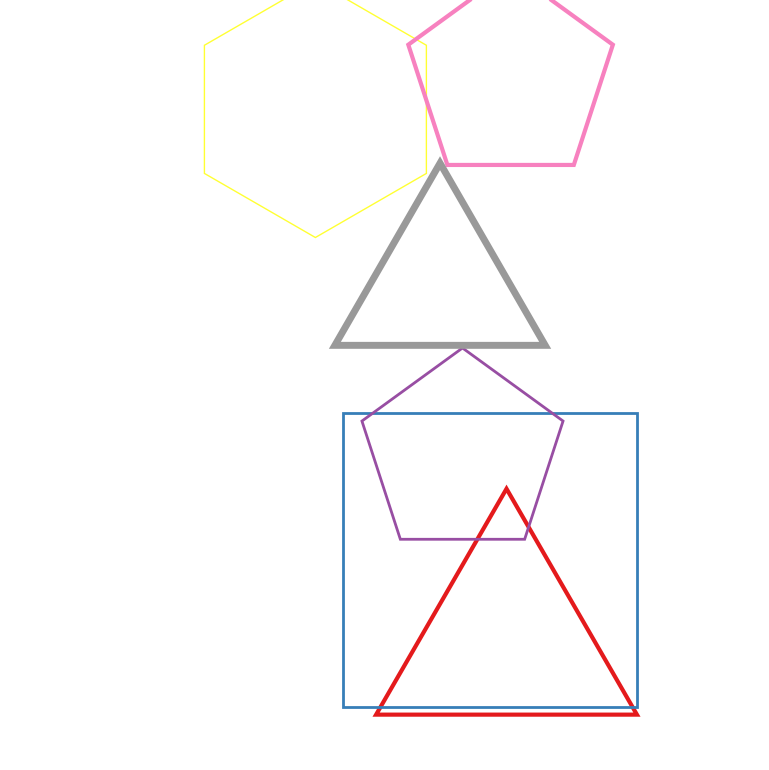[{"shape": "triangle", "thickness": 1.5, "radius": 0.98, "center": [0.658, 0.17]}, {"shape": "square", "thickness": 1, "radius": 0.95, "center": [0.636, 0.273]}, {"shape": "pentagon", "thickness": 1, "radius": 0.69, "center": [0.601, 0.411]}, {"shape": "hexagon", "thickness": 0.5, "radius": 0.83, "center": [0.41, 0.858]}, {"shape": "pentagon", "thickness": 1.5, "radius": 0.7, "center": [0.663, 0.899]}, {"shape": "triangle", "thickness": 2.5, "radius": 0.79, "center": [0.571, 0.63]}]